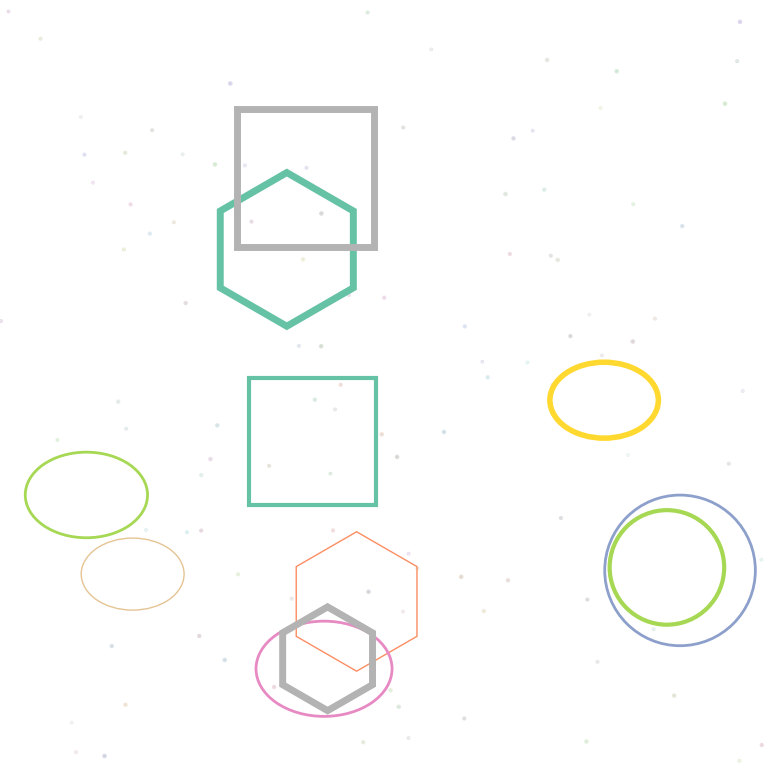[{"shape": "square", "thickness": 1.5, "radius": 0.41, "center": [0.406, 0.427]}, {"shape": "hexagon", "thickness": 2.5, "radius": 0.5, "center": [0.372, 0.676]}, {"shape": "hexagon", "thickness": 0.5, "radius": 0.45, "center": [0.463, 0.219]}, {"shape": "circle", "thickness": 1, "radius": 0.49, "center": [0.883, 0.259]}, {"shape": "oval", "thickness": 1, "radius": 0.44, "center": [0.421, 0.131]}, {"shape": "circle", "thickness": 1.5, "radius": 0.37, "center": [0.866, 0.263]}, {"shape": "oval", "thickness": 1, "radius": 0.4, "center": [0.112, 0.357]}, {"shape": "oval", "thickness": 2, "radius": 0.35, "center": [0.785, 0.48]}, {"shape": "oval", "thickness": 0.5, "radius": 0.33, "center": [0.172, 0.254]}, {"shape": "square", "thickness": 2.5, "radius": 0.45, "center": [0.397, 0.769]}, {"shape": "hexagon", "thickness": 2.5, "radius": 0.34, "center": [0.425, 0.144]}]